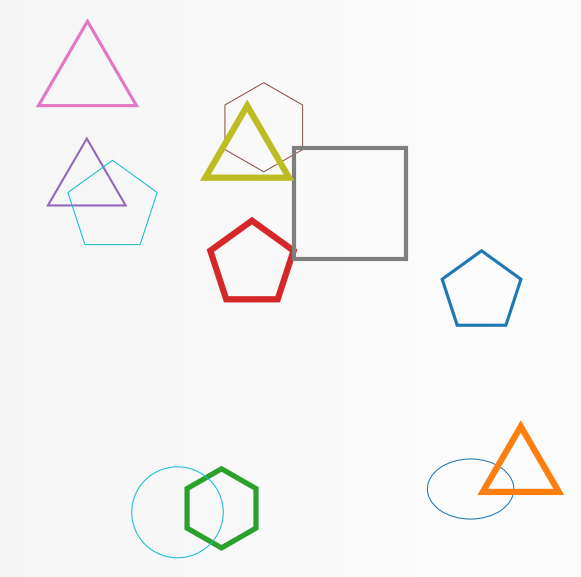[{"shape": "pentagon", "thickness": 1.5, "radius": 0.36, "center": [0.828, 0.494]}, {"shape": "oval", "thickness": 0.5, "radius": 0.37, "center": [0.81, 0.152]}, {"shape": "triangle", "thickness": 3, "radius": 0.38, "center": [0.896, 0.185]}, {"shape": "hexagon", "thickness": 2.5, "radius": 0.34, "center": [0.381, 0.119]}, {"shape": "pentagon", "thickness": 3, "radius": 0.38, "center": [0.433, 0.542]}, {"shape": "triangle", "thickness": 1, "radius": 0.39, "center": [0.149, 0.682]}, {"shape": "hexagon", "thickness": 0.5, "radius": 0.39, "center": [0.454, 0.779]}, {"shape": "triangle", "thickness": 1.5, "radius": 0.49, "center": [0.151, 0.865]}, {"shape": "square", "thickness": 2, "radius": 0.48, "center": [0.603, 0.646]}, {"shape": "triangle", "thickness": 3, "radius": 0.42, "center": [0.425, 0.733]}, {"shape": "circle", "thickness": 0.5, "radius": 0.39, "center": [0.305, 0.112]}, {"shape": "pentagon", "thickness": 0.5, "radius": 0.4, "center": [0.194, 0.641]}]